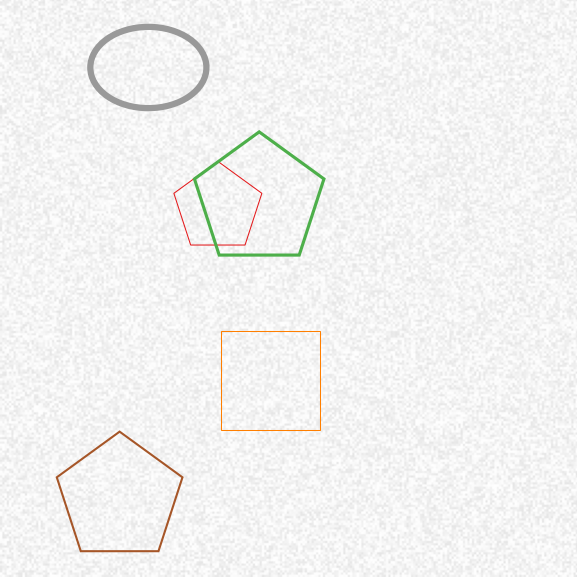[{"shape": "pentagon", "thickness": 0.5, "radius": 0.4, "center": [0.377, 0.64]}, {"shape": "pentagon", "thickness": 1.5, "radius": 0.59, "center": [0.449, 0.653]}, {"shape": "square", "thickness": 0.5, "radius": 0.43, "center": [0.469, 0.341]}, {"shape": "pentagon", "thickness": 1, "radius": 0.57, "center": [0.207, 0.137]}, {"shape": "oval", "thickness": 3, "radius": 0.5, "center": [0.257, 0.882]}]